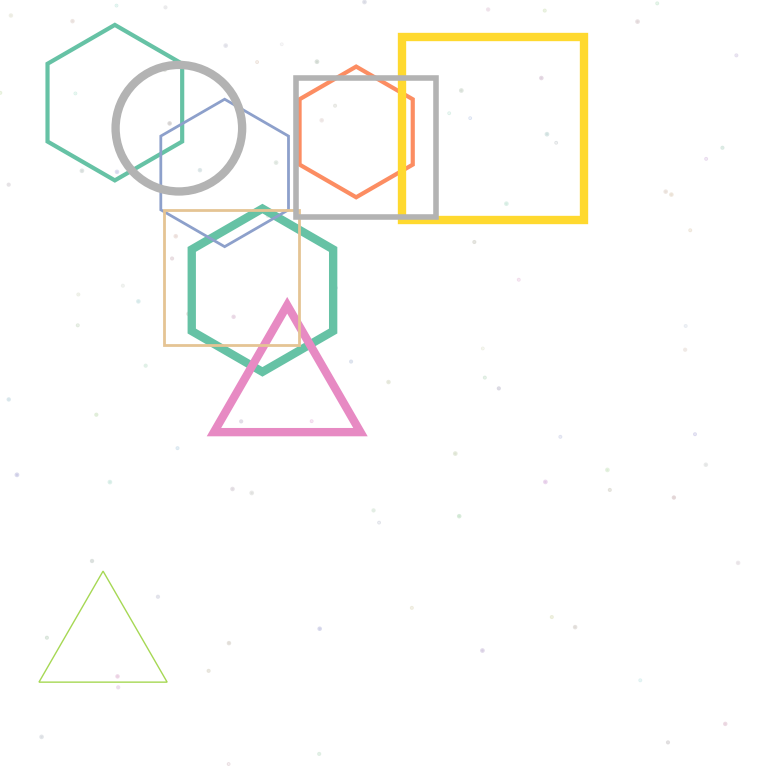[{"shape": "hexagon", "thickness": 3, "radius": 0.53, "center": [0.341, 0.623]}, {"shape": "hexagon", "thickness": 1.5, "radius": 0.5, "center": [0.149, 0.867]}, {"shape": "hexagon", "thickness": 1.5, "radius": 0.42, "center": [0.463, 0.829]}, {"shape": "hexagon", "thickness": 1, "radius": 0.48, "center": [0.292, 0.775]}, {"shape": "triangle", "thickness": 3, "radius": 0.55, "center": [0.373, 0.494]}, {"shape": "triangle", "thickness": 0.5, "radius": 0.48, "center": [0.134, 0.162]}, {"shape": "square", "thickness": 3, "radius": 0.59, "center": [0.64, 0.833]}, {"shape": "square", "thickness": 1, "radius": 0.44, "center": [0.3, 0.639]}, {"shape": "circle", "thickness": 3, "radius": 0.41, "center": [0.232, 0.834]}, {"shape": "square", "thickness": 2, "radius": 0.45, "center": [0.475, 0.808]}]